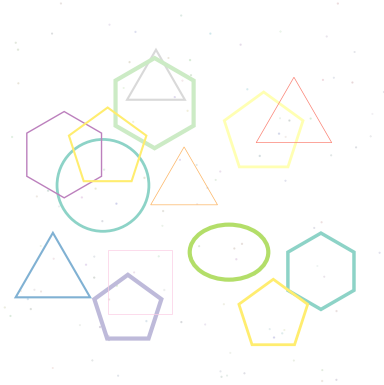[{"shape": "hexagon", "thickness": 2.5, "radius": 0.5, "center": [0.834, 0.295]}, {"shape": "circle", "thickness": 2, "radius": 0.6, "center": [0.267, 0.519]}, {"shape": "pentagon", "thickness": 2, "radius": 0.54, "center": [0.685, 0.654]}, {"shape": "pentagon", "thickness": 3, "radius": 0.46, "center": [0.332, 0.195]}, {"shape": "triangle", "thickness": 0.5, "radius": 0.57, "center": [0.763, 0.686]}, {"shape": "triangle", "thickness": 1.5, "radius": 0.56, "center": [0.137, 0.284]}, {"shape": "triangle", "thickness": 0.5, "radius": 0.5, "center": [0.478, 0.518]}, {"shape": "oval", "thickness": 3, "radius": 0.51, "center": [0.595, 0.345]}, {"shape": "square", "thickness": 0.5, "radius": 0.42, "center": [0.364, 0.269]}, {"shape": "triangle", "thickness": 1.5, "radius": 0.43, "center": [0.405, 0.784]}, {"shape": "hexagon", "thickness": 1, "radius": 0.56, "center": [0.167, 0.598]}, {"shape": "hexagon", "thickness": 3, "radius": 0.59, "center": [0.402, 0.732]}, {"shape": "pentagon", "thickness": 1.5, "radius": 0.53, "center": [0.28, 0.615]}, {"shape": "pentagon", "thickness": 2, "radius": 0.47, "center": [0.71, 0.181]}]